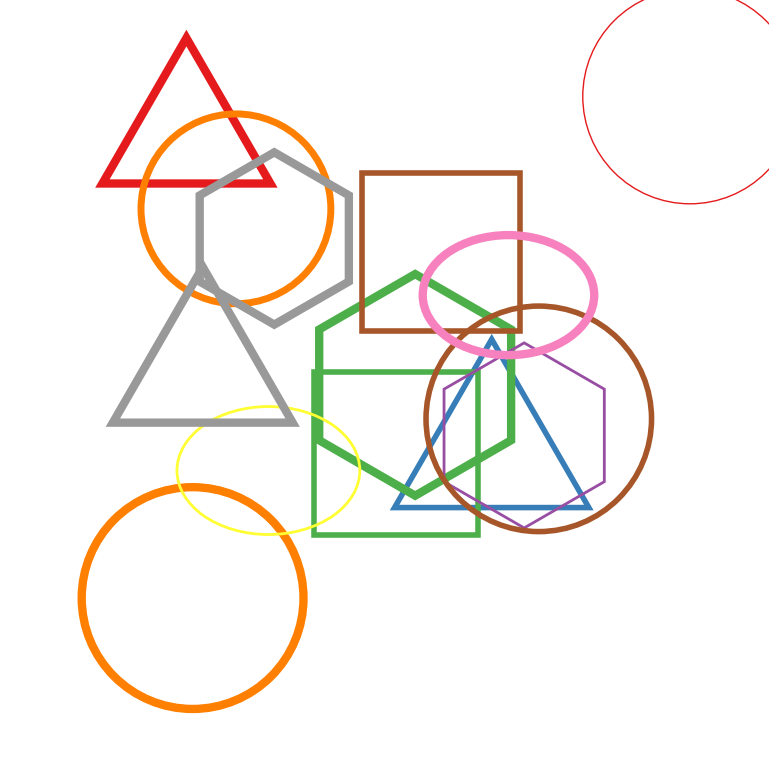[{"shape": "triangle", "thickness": 3, "radius": 0.63, "center": [0.242, 0.825]}, {"shape": "circle", "thickness": 0.5, "radius": 0.7, "center": [0.896, 0.875]}, {"shape": "triangle", "thickness": 2, "radius": 0.73, "center": [0.639, 0.414]}, {"shape": "square", "thickness": 2, "radius": 0.53, "center": [0.515, 0.411]}, {"shape": "hexagon", "thickness": 3, "radius": 0.72, "center": [0.539, 0.5]}, {"shape": "hexagon", "thickness": 1, "radius": 0.6, "center": [0.681, 0.435]}, {"shape": "circle", "thickness": 3, "radius": 0.72, "center": [0.25, 0.223]}, {"shape": "circle", "thickness": 2.5, "radius": 0.62, "center": [0.306, 0.729]}, {"shape": "oval", "thickness": 1, "radius": 0.59, "center": [0.349, 0.389]}, {"shape": "circle", "thickness": 2, "radius": 0.73, "center": [0.7, 0.456]}, {"shape": "square", "thickness": 2, "radius": 0.51, "center": [0.572, 0.673]}, {"shape": "oval", "thickness": 3, "radius": 0.56, "center": [0.66, 0.617]}, {"shape": "triangle", "thickness": 3, "radius": 0.67, "center": [0.263, 0.519]}, {"shape": "hexagon", "thickness": 3, "radius": 0.56, "center": [0.356, 0.69]}]